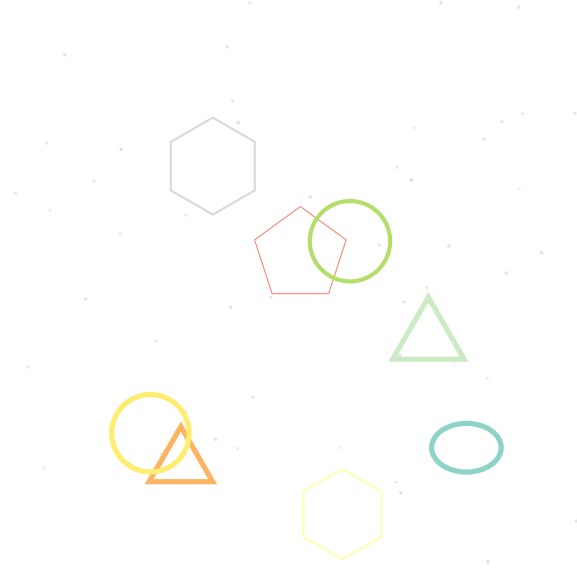[{"shape": "oval", "thickness": 2.5, "radius": 0.3, "center": [0.808, 0.224]}, {"shape": "hexagon", "thickness": 1, "radius": 0.39, "center": [0.593, 0.109]}, {"shape": "pentagon", "thickness": 0.5, "radius": 0.42, "center": [0.52, 0.558]}, {"shape": "triangle", "thickness": 2.5, "radius": 0.32, "center": [0.313, 0.197]}, {"shape": "circle", "thickness": 2, "radius": 0.35, "center": [0.606, 0.581]}, {"shape": "hexagon", "thickness": 1, "radius": 0.42, "center": [0.368, 0.712]}, {"shape": "triangle", "thickness": 2.5, "radius": 0.36, "center": [0.742, 0.413]}, {"shape": "circle", "thickness": 2.5, "radius": 0.34, "center": [0.26, 0.249]}]